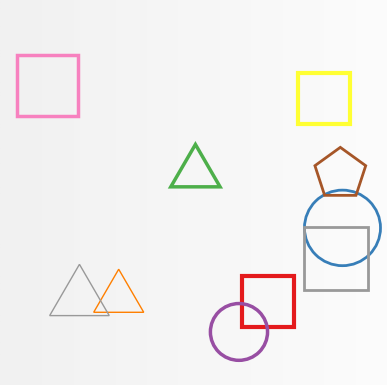[{"shape": "square", "thickness": 3, "radius": 0.34, "center": [0.691, 0.217]}, {"shape": "circle", "thickness": 2, "radius": 0.49, "center": [0.884, 0.408]}, {"shape": "triangle", "thickness": 2.5, "radius": 0.37, "center": [0.504, 0.551]}, {"shape": "circle", "thickness": 2.5, "radius": 0.37, "center": [0.617, 0.138]}, {"shape": "triangle", "thickness": 1, "radius": 0.37, "center": [0.306, 0.226]}, {"shape": "square", "thickness": 3, "radius": 0.33, "center": [0.836, 0.744]}, {"shape": "pentagon", "thickness": 2, "radius": 0.34, "center": [0.878, 0.548]}, {"shape": "square", "thickness": 2.5, "radius": 0.39, "center": [0.123, 0.778]}, {"shape": "square", "thickness": 2, "radius": 0.41, "center": [0.868, 0.329]}, {"shape": "triangle", "thickness": 1, "radius": 0.44, "center": [0.205, 0.225]}]